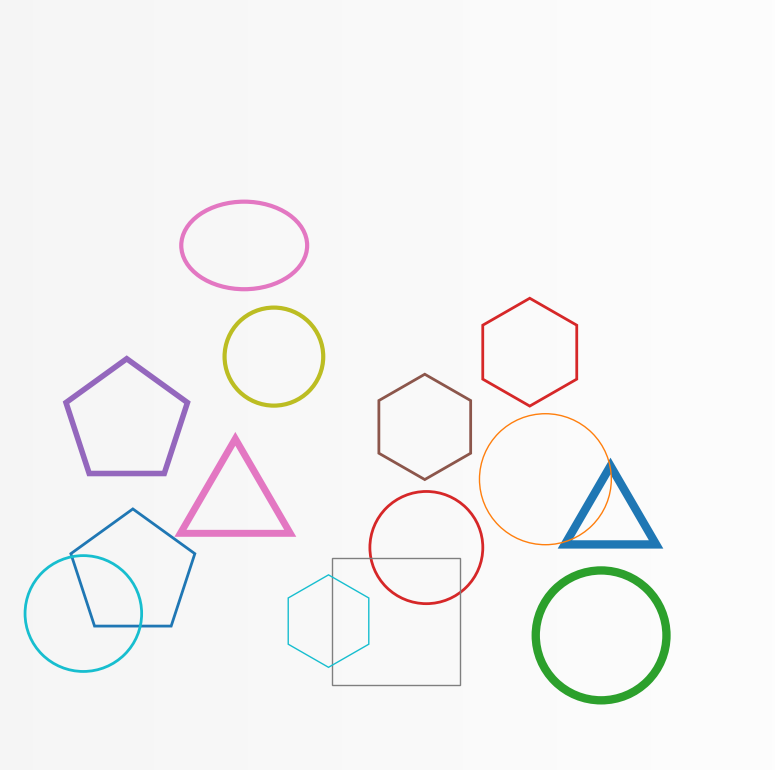[{"shape": "pentagon", "thickness": 1, "radius": 0.42, "center": [0.171, 0.255]}, {"shape": "triangle", "thickness": 3, "radius": 0.34, "center": [0.788, 0.327]}, {"shape": "circle", "thickness": 0.5, "radius": 0.43, "center": [0.704, 0.378]}, {"shape": "circle", "thickness": 3, "radius": 0.42, "center": [0.776, 0.175]}, {"shape": "circle", "thickness": 1, "radius": 0.36, "center": [0.55, 0.289]}, {"shape": "hexagon", "thickness": 1, "radius": 0.35, "center": [0.684, 0.543]}, {"shape": "pentagon", "thickness": 2, "radius": 0.41, "center": [0.164, 0.452]}, {"shape": "hexagon", "thickness": 1, "radius": 0.34, "center": [0.548, 0.446]}, {"shape": "oval", "thickness": 1.5, "radius": 0.41, "center": [0.315, 0.681]}, {"shape": "triangle", "thickness": 2.5, "radius": 0.41, "center": [0.304, 0.348]}, {"shape": "square", "thickness": 0.5, "radius": 0.41, "center": [0.51, 0.193]}, {"shape": "circle", "thickness": 1.5, "radius": 0.32, "center": [0.353, 0.537]}, {"shape": "circle", "thickness": 1, "radius": 0.38, "center": [0.108, 0.203]}, {"shape": "hexagon", "thickness": 0.5, "radius": 0.3, "center": [0.424, 0.193]}]